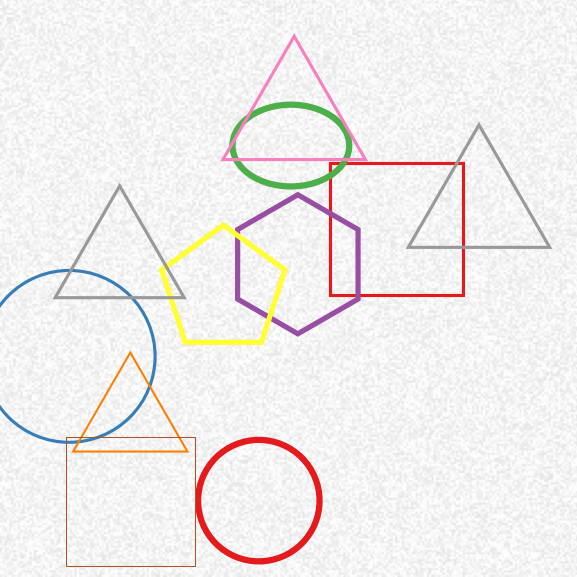[{"shape": "circle", "thickness": 3, "radius": 0.53, "center": [0.448, 0.132]}, {"shape": "square", "thickness": 1.5, "radius": 0.57, "center": [0.686, 0.603]}, {"shape": "circle", "thickness": 1.5, "radius": 0.74, "center": [0.12, 0.382]}, {"shape": "oval", "thickness": 3, "radius": 0.51, "center": [0.504, 0.747]}, {"shape": "hexagon", "thickness": 2.5, "radius": 0.6, "center": [0.516, 0.541]}, {"shape": "triangle", "thickness": 1, "radius": 0.57, "center": [0.226, 0.274]}, {"shape": "pentagon", "thickness": 2.5, "radius": 0.56, "center": [0.387, 0.497]}, {"shape": "square", "thickness": 0.5, "radius": 0.56, "center": [0.226, 0.131]}, {"shape": "triangle", "thickness": 1.5, "radius": 0.71, "center": [0.509, 0.794]}, {"shape": "triangle", "thickness": 1.5, "radius": 0.65, "center": [0.207, 0.548]}, {"shape": "triangle", "thickness": 1.5, "radius": 0.71, "center": [0.829, 0.642]}]